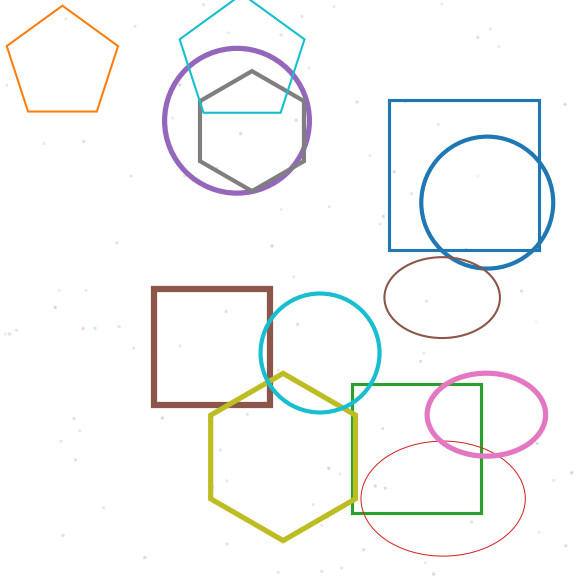[{"shape": "circle", "thickness": 2, "radius": 0.57, "center": [0.844, 0.648]}, {"shape": "square", "thickness": 1.5, "radius": 0.65, "center": [0.803, 0.696]}, {"shape": "pentagon", "thickness": 1, "radius": 0.51, "center": [0.108, 0.888]}, {"shape": "square", "thickness": 1.5, "radius": 0.56, "center": [0.722, 0.223]}, {"shape": "oval", "thickness": 0.5, "radius": 0.71, "center": [0.767, 0.136]}, {"shape": "circle", "thickness": 2.5, "radius": 0.63, "center": [0.41, 0.79]}, {"shape": "square", "thickness": 3, "radius": 0.5, "center": [0.367, 0.398]}, {"shape": "oval", "thickness": 1, "radius": 0.5, "center": [0.766, 0.484]}, {"shape": "oval", "thickness": 2.5, "radius": 0.51, "center": [0.842, 0.281]}, {"shape": "hexagon", "thickness": 2, "radius": 0.52, "center": [0.436, 0.772]}, {"shape": "hexagon", "thickness": 2.5, "radius": 0.72, "center": [0.49, 0.208]}, {"shape": "circle", "thickness": 2, "radius": 0.51, "center": [0.554, 0.388]}, {"shape": "pentagon", "thickness": 1, "radius": 0.57, "center": [0.419, 0.896]}]